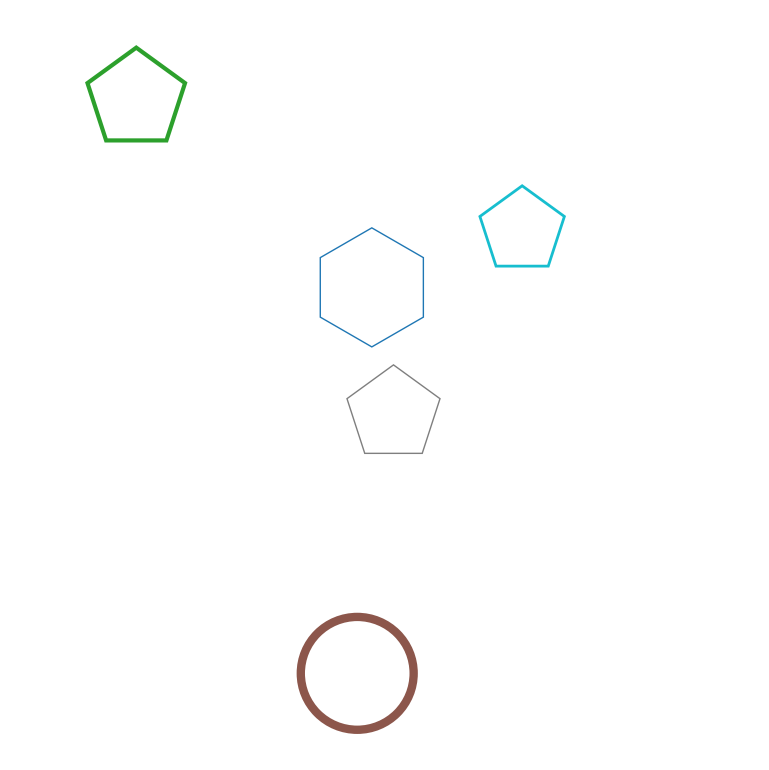[{"shape": "hexagon", "thickness": 0.5, "radius": 0.39, "center": [0.483, 0.627]}, {"shape": "pentagon", "thickness": 1.5, "radius": 0.33, "center": [0.177, 0.872]}, {"shape": "circle", "thickness": 3, "radius": 0.37, "center": [0.464, 0.126]}, {"shape": "pentagon", "thickness": 0.5, "radius": 0.32, "center": [0.511, 0.463]}, {"shape": "pentagon", "thickness": 1, "radius": 0.29, "center": [0.678, 0.701]}]